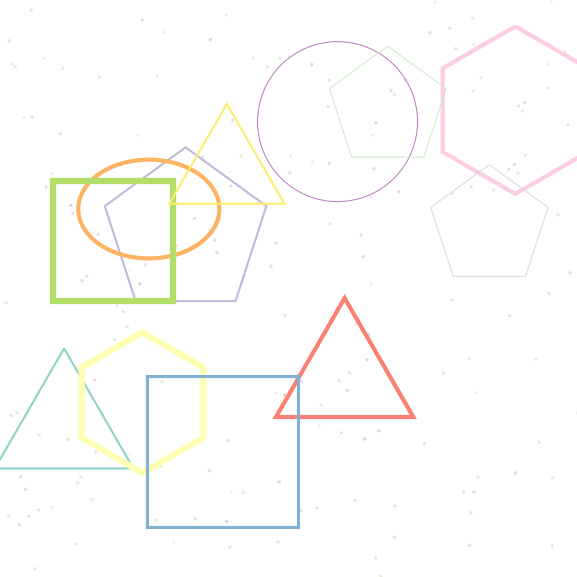[{"shape": "triangle", "thickness": 1, "radius": 0.69, "center": [0.111, 0.257]}, {"shape": "hexagon", "thickness": 3, "radius": 0.61, "center": [0.246, 0.302]}, {"shape": "pentagon", "thickness": 1, "radius": 0.74, "center": [0.321, 0.597]}, {"shape": "triangle", "thickness": 2, "radius": 0.69, "center": [0.597, 0.346]}, {"shape": "square", "thickness": 1.5, "radius": 0.65, "center": [0.386, 0.217]}, {"shape": "oval", "thickness": 2, "radius": 0.61, "center": [0.258, 0.637]}, {"shape": "square", "thickness": 3, "radius": 0.52, "center": [0.196, 0.581]}, {"shape": "hexagon", "thickness": 2, "radius": 0.73, "center": [0.892, 0.808]}, {"shape": "pentagon", "thickness": 0.5, "radius": 0.53, "center": [0.847, 0.607]}, {"shape": "circle", "thickness": 0.5, "radius": 0.69, "center": [0.584, 0.789]}, {"shape": "pentagon", "thickness": 0.5, "radius": 0.53, "center": [0.671, 0.813]}, {"shape": "triangle", "thickness": 1, "radius": 0.58, "center": [0.393, 0.704]}]